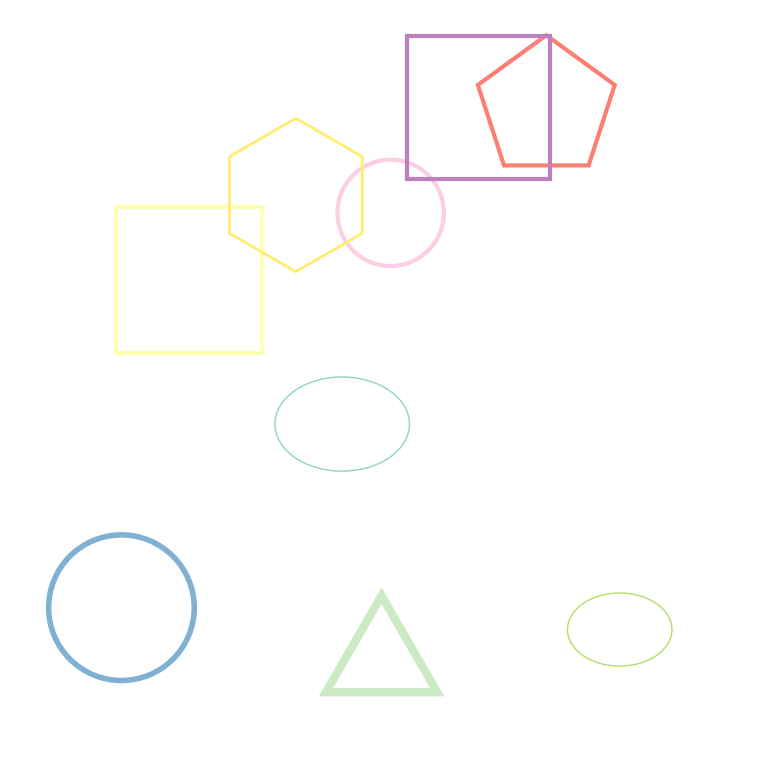[{"shape": "oval", "thickness": 0.5, "radius": 0.44, "center": [0.444, 0.449]}, {"shape": "square", "thickness": 1.5, "radius": 0.48, "center": [0.246, 0.636]}, {"shape": "pentagon", "thickness": 1.5, "radius": 0.47, "center": [0.71, 0.861]}, {"shape": "circle", "thickness": 2, "radius": 0.47, "center": [0.158, 0.211]}, {"shape": "oval", "thickness": 0.5, "radius": 0.34, "center": [0.805, 0.182]}, {"shape": "circle", "thickness": 1.5, "radius": 0.35, "center": [0.507, 0.724]}, {"shape": "square", "thickness": 1.5, "radius": 0.47, "center": [0.621, 0.861]}, {"shape": "triangle", "thickness": 3, "radius": 0.42, "center": [0.496, 0.143]}, {"shape": "hexagon", "thickness": 1, "radius": 0.5, "center": [0.384, 0.747]}]